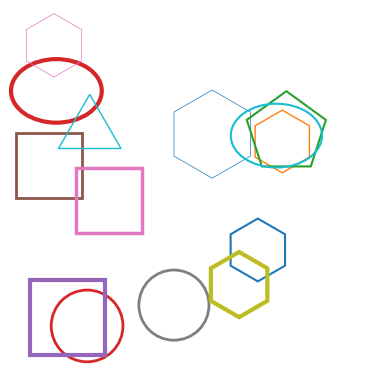[{"shape": "hexagon", "thickness": 1.5, "radius": 0.41, "center": [0.67, 0.351]}, {"shape": "hexagon", "thickness": 0.5, "radius": 0.57, "center": [0.551, 0.652]}, {"shape": "hexagon", "thickness": 1, "radius": 0.41, "center": [0.733, 0.633]}, {"shape": "pentagon", "thickness": 1.5, "radius": 0.54, "center": [0.744, 0.655]}, {"shape": "circle", "thickness": 2, "radius": 0.47, "center": [0.226, 0.153]}, {"shape": "oval", "thickness": 3, "radius": 0.59, "center": [0.146, 0.764]}, {"shape": "square", "thickness": 3, "radius": 0.49, "center": [0.175, 0.176]}, {"shape": "square", "thickness": 2, "radius": 0.42, "center": [0.127, 0.57]}, {"shape": "hexagon", "thickness": 0.5, "radius": 0.41, "center": [0.14, 0.882]}, {"shape": "square", "thickness": 2.5, "radius": 0.42, "center": [0.283, 0.48]}, {"shape": "circle", "thickness": 2, "radius": 0.46, "center": [0.452, 0.208]}, {"shape": "hexagon", "thickness": 3, "radius": 0.42, "center": [0.621, 0.261]}, {"shape": "oval", "thickness": 1.5, "radius": 0.59, "center": [0.718, 0.648]}, {"shape": "triangle", "thickness": 1, "radius": 0.47, "center": [0.233, 0.661]}]